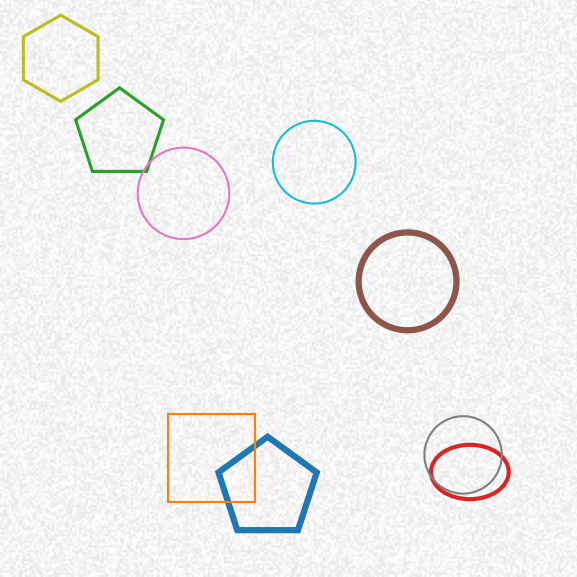[{"shape": "pentagon", "thickness": 3, "radius": 0.45, "center": [0.463, 0.153]}, {"shape": "square", "thickness": 1, "radius": 0.38, "center": [0.366, 0.206]}, {"shape": "pentagon", "thickness": 1.5, "radius": 0.4, "center": [0.207, 0.767]}, {"shape": "oval", "thickness": 2, "radius": 0.34, "center": [0.814, 0.182]}, {"shape": "circle", "thickness": 3, "radius": 0.42, "center": [0.706, 0.512]}, {"shape": "circle", "thickness": 1, "radius": 0.4, "center": [0.318, 0.664]}, {"shape": "circle", "thickness": 1, "radius": 0.34, "center": [0.802, 0.211]}, {"shape": "hexagon", "thickness": 1.5, "radius": 0.37, "center": [0.105, 0.898]}, {"shape": "circle", "thickness": 1, "radius": 0.36, "center": [0.544, 0.718]}]